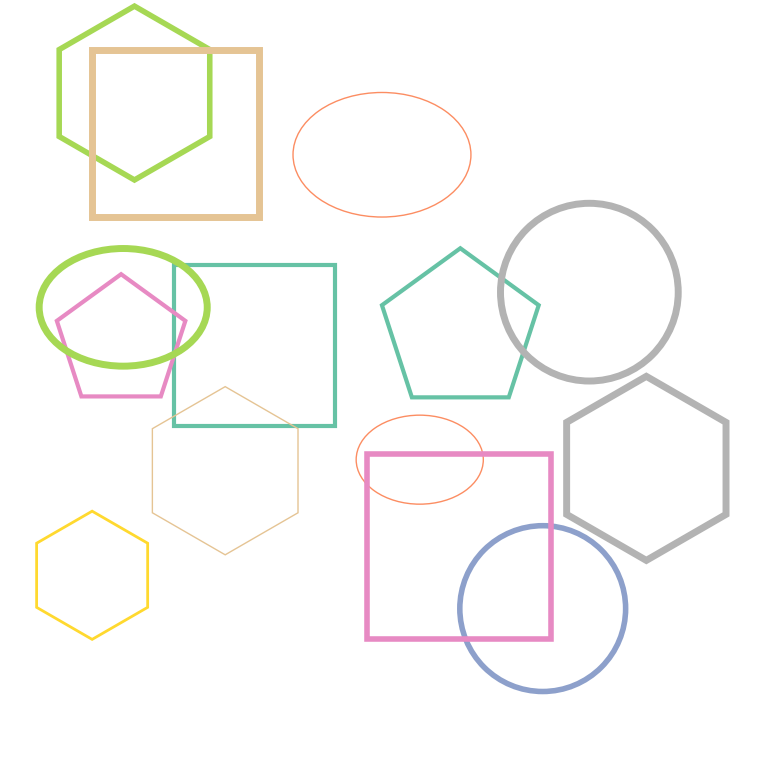[{"shape": "pentagon", "thickness": 1.5, "radius": 0.54, "center": [0.598, 0.571]}, {"shape": "square", "thickness": 1.5, "radius": 0.52, "center": [0.331, 0.552]}, {"shape": "oval", "thickness": 0.5, "radius": 0.58, "center": [0.496, 0.799]}, {"shape": "oval", "thickness": 0.5, "radius": 0.41, "center": [0.545, 0.403]}, {"shape": "circle", "thickness": 2, "radius": 0.54, "center": [0.705, 0.21]}, {"shape": "square", "thickness": 2, "radius": 0.6, "center": [0.596, 0.29]}, {"shape": "pentagon", "thickness": 1.5, "radius": 0.44, "center": [0.157, 0.556]}, {"shape": "hexagon", "thickness": 2, "radius": 0.56, "center": [0.175, 0.879]}, {"shape": "oval", "thickness": 2.5, "radius": 0.55, "center": [0.16, 0.601]}, {"shape": "hexagon", "thickness": 1, "radius": 0.42, "center": [0.12, 0.253]}, {"shape": "square", "thickness": 2.5, "radius": 0.54, "center": [0.228, 0.827]}, {"shape": "hexagon", "thickness": 0.5, "radius": 0.55, "center": [0.292, 0.389]}, {"shape": "hexagon", "thickness": 2.5, "radius": 0.6, "center": [0.839, 0.392]}, {"shape": "circle", "thickness": 2.5, "radius": 0.58, "center": [0.765, 0.621]}]